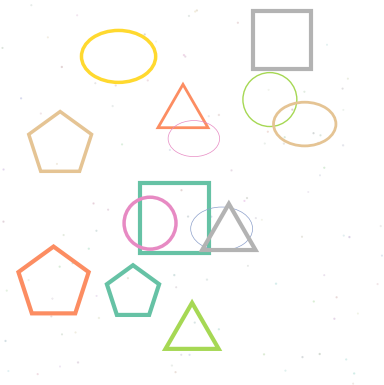[{"shape": "pentagon", "thickness": 3, "radius": 0.36, "center": [0.345, 0.24]}, {"shape": "square", "thickness": 3, "radius": 0.45, "center": [0.454, 0.433]}, {"shape": "pentagon", "thickness": 3, "radius": 0.48, "center": [0.139, 0.264]}, {"shape": "triangle", "thickness": 2, "radius": 0.38, "center": [0.475, 0.706]}, {"shape": "oval", "thickness": 0.5, "radius": 0.4, "center": [0.576, 0.406]}, {"shape": "oval", "thickness": 0.5, "radius": 0.33, "center": [0.504, 0.64]}, {"shape": "circle", "thickness": 2.5, "radius": 0.34, "center": [0.39, 0.42]}, {"shape": "triangle", "thickness": 3, "radius": 0.4, "center": [0.499, 0.134]}, {"shape": "circle", "thickness": 1, "radius": 0.35, "center": [0.701, 0.741]}, {"shape": "oval", "thickness": 2.5, "radius": 0.48, "center": [0.308, 0.853]}, {"shape": "pentagon", "thickness": 2.5, "radius": 0.43, "center": [0.156, 0.624]}, {"shape": "oval", "thickness": 2, "radius": 0.41, "center": [0.791, 0.678]}, {"shape": "triangle", "thickness": 3, "radius": 0.4, "center": [0.594, 0.391]}, {"shape": "square", "thickness": 3, "radius": 0.37, "center": [0.733, 0.896]}]